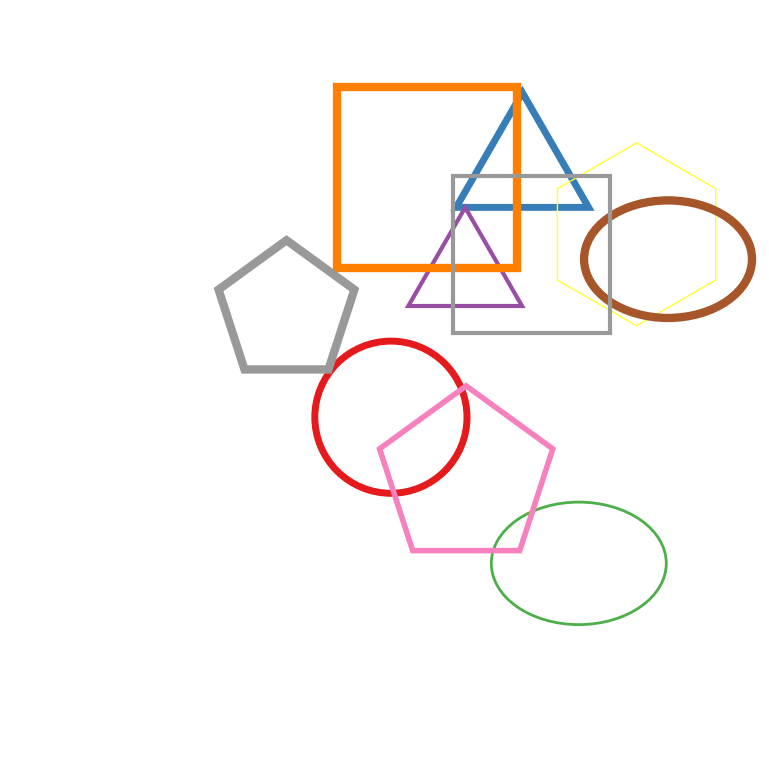[{"shape": "circle", "thickness": 2.5, "radius": 0.49, "center": [0.508, 0.458]}, {"shape": "triangle", "thickness": 2.5, "radius": 0.5, "center": [0.678, 0.78]}, {"shape": "oval", "thickness": 1, "radius": 0.57, "center": [0.752, 0.268]}, {"shape": "triangle", "thickness": 1.5, "radius": 0.43, "center": [0.604, 0.645]}, {"shape": "square", "thickness": 3, "radius": 0.59, "center": [0.555, 0.77]}, {"shape": "hexagon", "thickness": 0.5, "radius": 0.59, "center": [0.827, 0.696]}, {"shape": "oval", "thickness": 3, "radius": 0.55, "center": [0.868, 0.663]}, {"shape": "pentagon", "thickness": 2, "radius": 0.59, "center": [0.605, 0.381]}, {"shape": "pentagon", "thickness": 3, "radius": 0.46, "center": [0.372, 0.595]}, {"shape": "square", "thickness": 1.5, "radius": 0.51, "center": [0.691, 0.669]}]